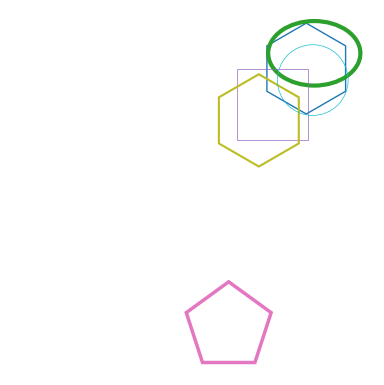[{"shape": "hexagon", "thickness": 1, "radius": 0.59, "center": [0.795, 0.822]}, {"shape": "oval", "thickness": 3, "radius": 0.6, "center": [0.816, 0.862]}, {"shape": "square", "thickness": 0.5, "radius": 0.46, "center": [0.708, 0.728]}, {"shape": "pentagon", "thickness": 2.5, "radius": 0.58, "center": [0.594, 0.152]}, {"shape": "hexagon", "thickness": 1.5, "radius": 0.6, "center": [0.672, 0.687]}, {"shape": "circle", "thickness": 0.5, "radius": 0.46, "center": [0.812, 0.792]}]